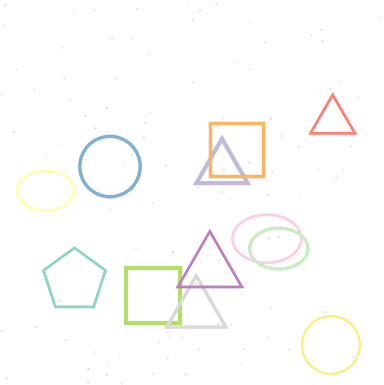[{"shape": "pentagon", "thickness": 2, "radius": 0.42, "center": [0.194, 0.271]}, {"shape": "oval", "thickness": 2, "radius": 0.37, "center": [0.119, 0.504]}, {"shape": "triangle", "thickness": 3, "radius": 0.38, "center": [0.577, 0.563]}, {"shape": "triangle", "thickness": 2, "radius": 0.33, "center": [0.864, 0.687]}, {"shape": "circle", "thickness": 2.5, "radius": 0.39, "center": [0.286, 0.567]}, {"shape": "square", "thickness": 2.5, "radius": 0.34, "center": [0.615, 0.613]}, {"shape": "square", "thickness": 3, "radius": 0.36, "center": [0.398, 0.232]}, {"shape": "oval", "thickness": 2, "radius": 0.45, "center": [0.693, 0.38]}, {"shape": "triangle", "thickness": 2.5, "radius": 0.44, "center": [0.51, 0.195]}, {"shape": "triangle", "thickness": 2, "radius": 0.48, "center": [0.545, 0.303]}, {"shape": "oval", "thickness": 2.5, "radius": 0.38, "center": [0.724, 0.354]}, {"shape": "circle", "thickness": 1.5, "radius": 0.38, "center": [0.86, 0.104]}]